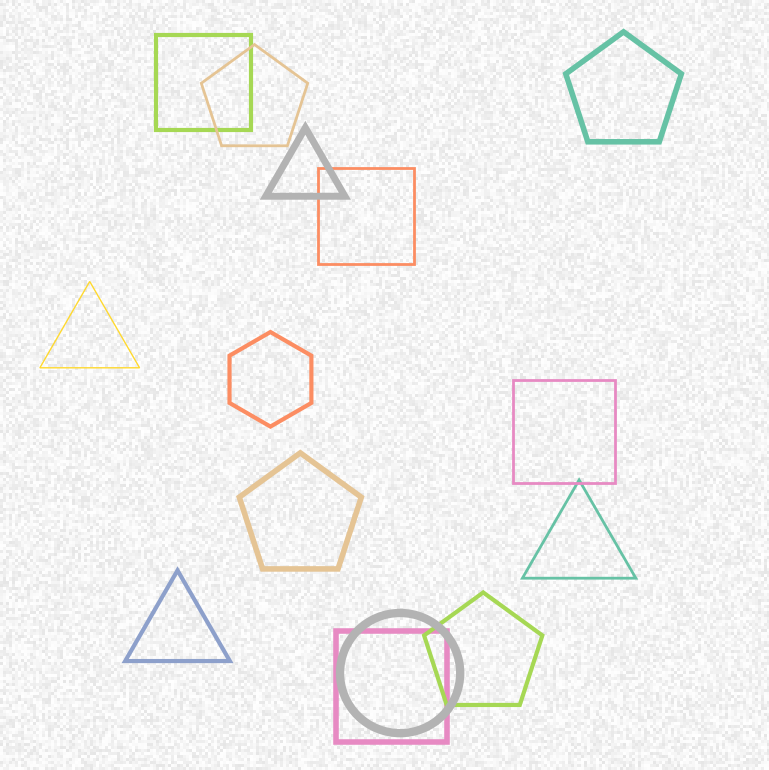[{"shape": "triangle", "thickness": 1, "radius": 0.43, "center": [0.752, 0.292]}, {"shape": "pentagon", "thickness": 2, "radius": 0.39, "center": [0.81, 0.88]}, {"shape": "square", "thickness": 1, "radius": 0.31, "center": [0.476, 0.719]}, {"shape": "hexagon", "thickness": 1.5, "radius": 0.31, "center": [0.351, 0.507]}, {"shape": "triangle", "thickness": 1.5, "radius": 0.39, "center": [0.231, 0.181]}, {"shape": "square", "thickness": 1, "radius": 0.33, "center": [0.732, 0.44]}, {"shape": "square", "thickness": 2, "radius": 0.36, "center": [0.509, 0.108]}, {"shape": "square", "thickness": 1.5, "radius": 0.31, "center": [0.264, 0.893]}, {"shape": "pentagon", "thickness": 1.5, "radius": 0.4, "center": [0.628, 0.15]}, {"shape": "triangle", "thickness": 0.5, "radius": 0.37, "center": [0.117, 0.56]}, {"shape": "pentagon", "thickness": 2, "radius": 0.42, "center": [0.39, 0.329]}, {"shape": "pentagon", "thickness": 1, "radius": 0.36, "center": [0.331, 0.869]}, {"shape": "triangle", "thickness": 2.5, "radius": 0.3, "center": [0.397, 0.775]}, {"shape": "circle", "thickness": 3, "radius": 0.39, "center": [0.52, 0.126]}]